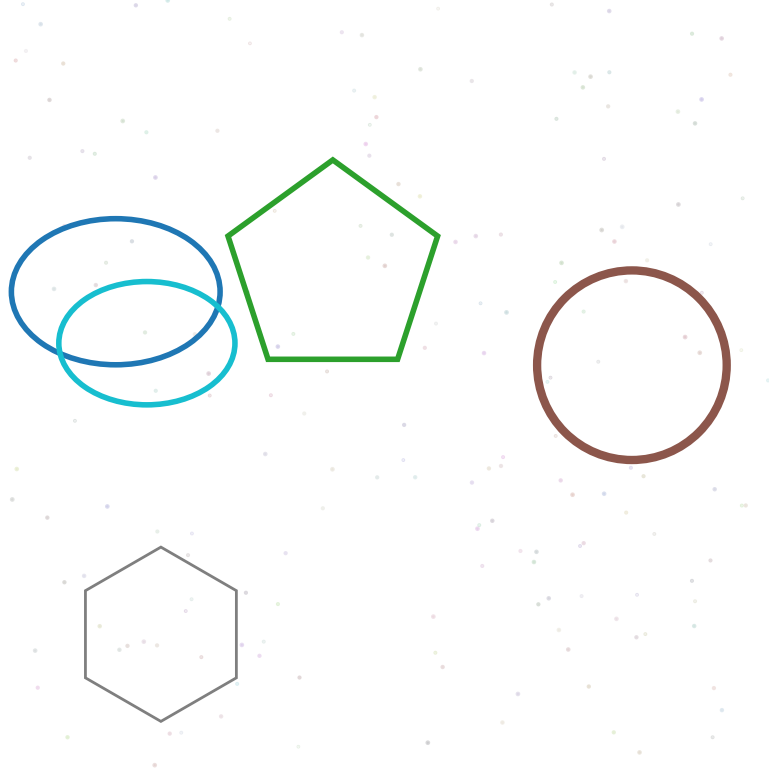[{"shape": "oval", "thickness": 2, "radius": 0.68, "center": [0.15, 0.621]}, {"shape": "pentagon", "thickness": 2, "radius": 0.72, "center": [0.432, 0.649]}, {"shape": "circle", "thickness": 3, "radius": 0.62, "center": [0.821, 0.526]}, {"shape": "hexagon", "thickness": 1, "radius": 0.57, "center": [0.209, 0.176]}, {"shape": "oval", "thickness": 2, "radius": 0.57, "center": [0.191, 0.554]}]